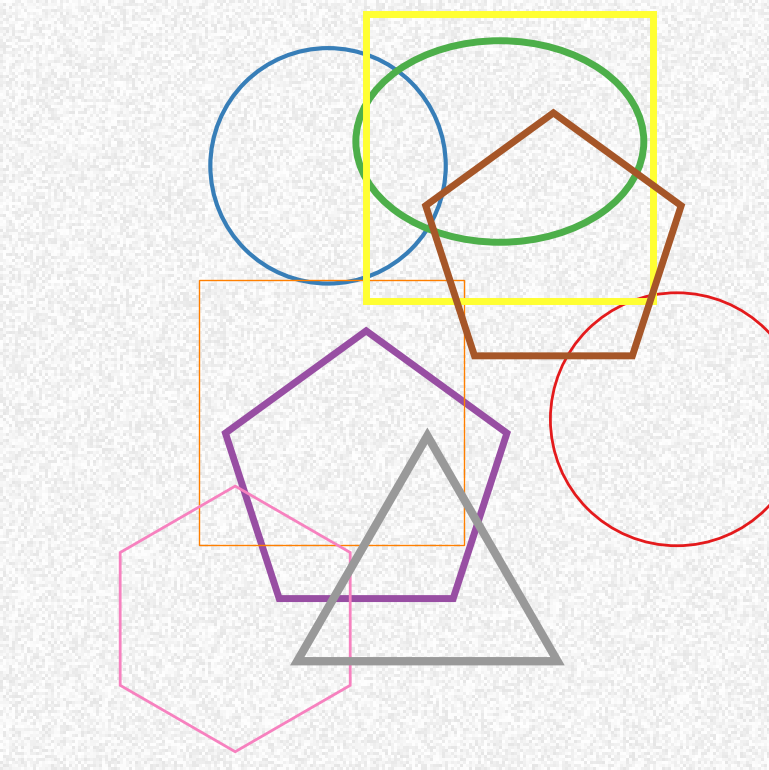[{"shape": "circle", "thickness": 1, "radius": 0.82, "center": [0.879, 0.456]}, {"shape": "circle", "thickness": 1.5, "radius": 0.76, "center": [0.426, 0.785]}, {"shape": "oval", "thickness": 2.5, "radius": 0.93, "center": [0.649, 0.816]}, {"shape": "pentagon", "thickness": 2.5, "radius": 0.96, "center": [0.476, 0.378]}, {"shape": "square", "thickness": 0.5, "radius": 0.86, "center": [0.431, 0.464]}, {"shape": "square", "thickness": 2.5, "radius": 0.93, "center": [0.661, 0.796]}, {"shape": "pentagon", "thickness": 2.5, "radius": 0.87, "center": [0.719, 0.679]}, {"shape": "hexagon", "thickness": 1, "radius": 0.86, "center": [0.305, 0.196]}, {"shape": "triangle", "thickness": 3, "radius": 0.98, "center": [0.555, 0.239]}]